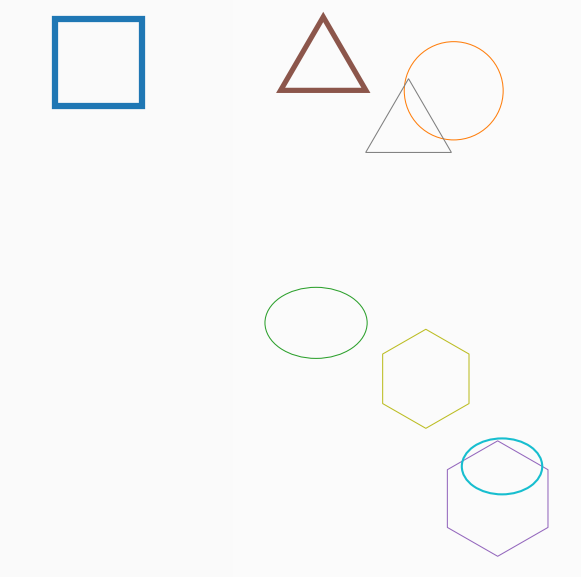[{"shape": "square", "thickness": 3, "radius": 0.38, "center": [0.169, 0.891]}, {"shape": "circle", "thickness": 0.5, "radius": 0.43, "center": [0.781, 0.842]}, {"shape": "oval", "thickness": 0.5, "radius": 0.44, "center": [0.544, 0.44]}, {"shape": "hexagon", "thickness": 0.5, "radius": 0.5, "center": [0.856, 0.136]}, {"shape": "triangle", "thickness": 2.5, "radius": 0.42, "center": [0.556, 0.885]}, {"shape": "triangle", "thickness": 0.5, "radius": 0.43, "center": [0.703, 0.778]}, {"shape": "hexagon", "thickness": 0.5, "radius": 0.43, "center": [0.733, 0.343]}, {"shape": "oval", "thickness": 1, "radius": 0.35, "center": [0.864, 0.192]}]